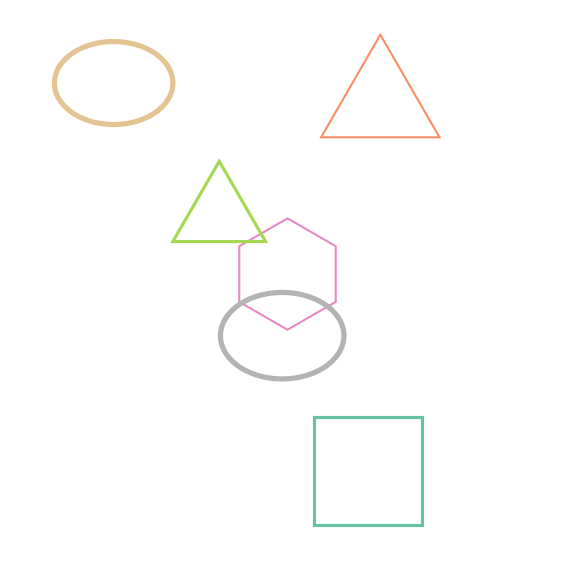[{"shape": "square", "thickness": 1.5, "radius": 0.47, "center": [0.637, 0.183]}, {"shape": "triangle", "thickness": 1, "radius": 0.59, "center": [0.659, 0.821]}, {"shape": "hexagon", "thickness": 1, "radius": 0.48, "center": [0.498, 0.525]}, {"shape": "triangle", "thickness": 1.5, "radius": 0.46, "center": [0.38, 0.627]}, {"shape": "oval", "thickness": 2.5, "radius": 0.51, "center": [0.197, 0.855]}, {"shape": "oval", "thickness": 2.5, "radius": 0.53, "center": [0.489, 0.418]}]